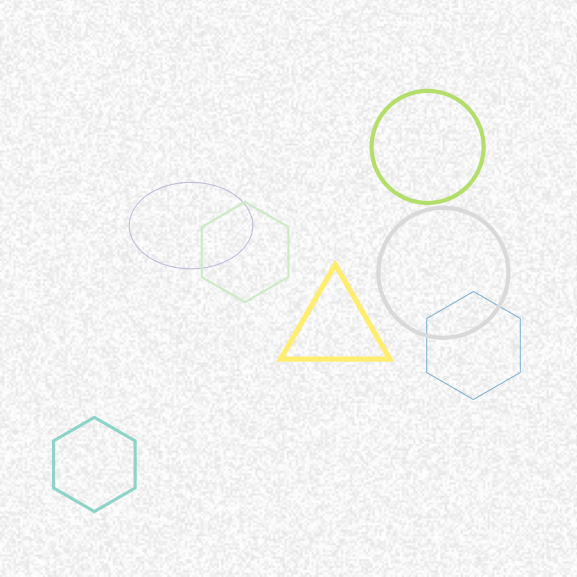[{"shape": "hexagon", "thickness": 1.5, "radius": 0.41, "center": [0.163, 0.195]}, {"shape": "oval", "thickness": 0.5, "radius": 0.53, "center": [0.331, 0.609]}, {"shape": "hexagon", "thickness": 0.5, "radius": 0.47, "center": [0.82, 0.401]}, {"shape": "circle", "thickness": 2, "radius": 0.48, "center": [0.74, 0.745]}, {"shape": "circle", "thickness": 2, "radius": 0.56, "center": [0.768, 0.527]}, {"shape": "hexagon", "thickness": 1, "radius": 0.43, "center": [0.424, 0.563]}, {"shape": "triangle", "thickness": 2.5, "radius": 0.55, "center": [0.581, 0.432]}]